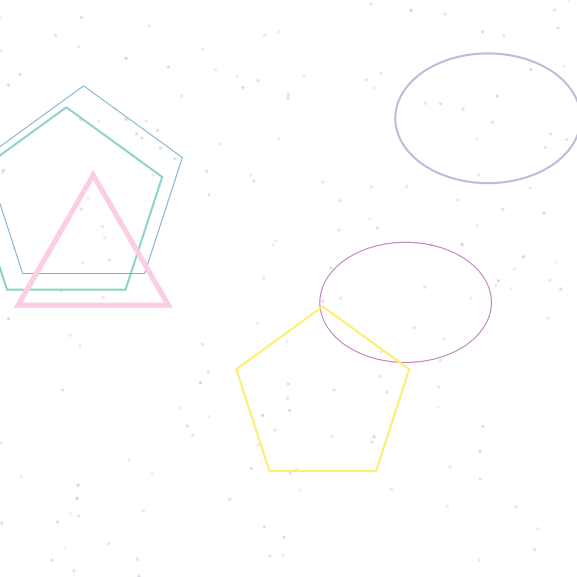[{"shape": "pentagon", "thickness": 1, "radius": 0.87, "center": [0.115, 0.639]}, {"shape": "oval", "thickness": 1, "radius": 0.8, "center": [0.845, 0.794]}, {"shape": "pentagon", "thickness": 0.5, "radius": 0.9, "center": [0.145, 0.671]}, {"shape": "triangle", "thickness": 2.5, "radius": 0.75, "center": [0.161, 0.546]}, {"shape": "oval", "thickness": 0.5, "radius": 0.74, "center": [0.702, 0.476]}, {"shape": "pentagon", "thickness": 1, "radius": 0.79, "center": [0.559, 0.311]}]